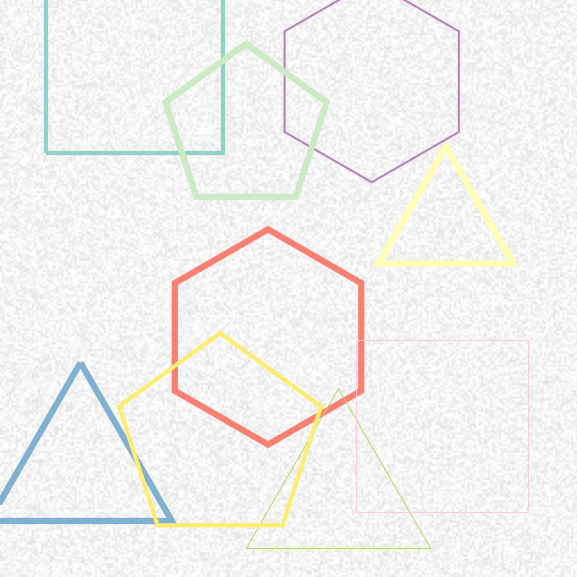[{"shape": "square", "thickness": 2, "radius": 0.77, "center": [0.233, 0.888]}, {"shape": "triangle", "thickness": 3, "radius": 0.67, "center": [0.772, 0.61]}, {"shape": "hexagon", "thickness": 3, "radius": 0.93, "center": [0.464, 0.416]}, {"shape": "triangle", "thickness": 3, "radius": 0.91, "center": [0.139, 0.188]}, {"shape": "triangle", "thickness": 0.5, "radius": 0.92, "center": [0.586, 0.142]}, {"shape": "square", "thickness": 0.5, "radius": 0.75, "center": [0.765, 0.261]}, {"shape": "hexagon", "thickness": 1, "radius": 0.87, "center": [0.644, 0.858]}, {"shape": "pentagon", "thickness": 3, "radius": 0.73, "center": [0.426, 0.777]}, {"shape": "pentagon", "thickness": 2, "radius": 0.92, "center": [0.381, 0.238]}]